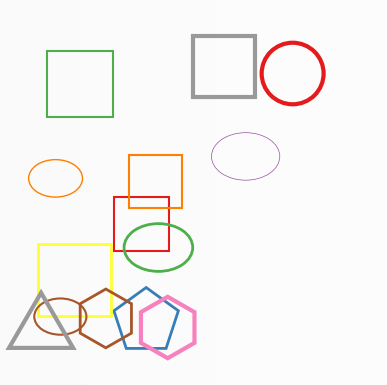[{"shape": "circle", "thickness": 3, "radius": 0.4, "center": [0.755, 0.809]}, {"shape": "square", "thickness": 1.5, "radius": 0.35, "center": [0.366, 0.419]}, {"shape": "pentagon", "thickness": 2, "radius": 0.44, "center": [0.377, 0.166]}, {"shape": "square", "thickness": 1.5, "radius": 0.42, "center": [0.207, 0.781]}, {"shape": "oval", "thickness": 2, "radius": 0.44, "center": [0.409, 0.357]}, {"shape": "oval", "thickness": 0.5, "radius": 0.44, "center": [0.634, 0.594]}, {"shape": "oval", "thickness": 1, "radius": 0.35, "center": [0.143, 0.537]}, {"shape": "square", "thickness": 1.5, "radius": 0.34, "center": [0.402, 0.529]}, {"shape": "square", "thickness": 2, "radius": 0.47, "center": [0.192, 0.273]}, {"shape": "hexagon", "thickness": 2, "radius": 0.38, "center": [0.273, 0.173]}, {"shape": "oval", "thickness": 1.5, "radius": 0.34, "center": [0.156, 0.178]}, {"shape": "hexagon", "thickness": 3, "radius": 0.4, "center": [0.433, 0.149]}, {"shape": "triangle", "thickness": 3, "radius": 0.48, "center": [0.106, 0.144]}, {"shape": "square", "thickness": 3, "radius": 0.4, "center": [0.578, 0.828]}]